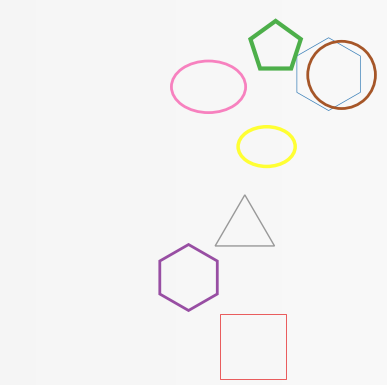[{"shape": "square", "thickness": 0.5, "radius": 0.42, "center": [0.653, 0.101]}, {"shape": "hexagon", "thickness": 0.5, "radius": 0.47, "center": [0.848, 0.807]}, {"shape": "pentagon", "thickness": 3, "radius": 0.34, "center": [0.711, 0.877]}, {"shape": "hexagon", "thickness": 2, "radius": 0.43, "center": [0.487, 0.279]}, {"shape": "oval", "thickness": 2.5, "radius": 0.37, "center": [0.688, 0.619]}, {"shape": "circle", "thickness": 2, "radius": 0.44, "center": [0.881, 0.805]}, {"shape": "oval", "thickness": 2, "radius": 0.48, "center": [0.538, 0.775]}, {"shape": "triangle", "thickness": 1, "radius": 0.44, "center": [0.632, 0.405]}]